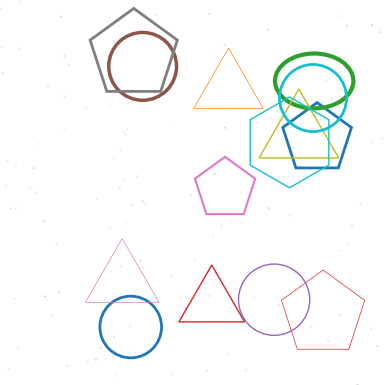[{"shape": "pentagon", "thickness": 2, "radius": 0.47, "center": [0.824, 0.64]}, {"shape": "circle", "thickness": 2, "radius": 0.4, "center": [0.34, 0.151]}, {"shape": "triangle", "thickness": 0.5, "radius": 0.52, "center": [0.593, 0.771]}, {"shape": "oval", "thickness": 3, "radius": 0.51, "center": [0.816, 0.79]}, {"shape": "pentagon", "thickness": 0.5, "radius": 0.57, "center": [0.839, 0.185]}, {"shape": "triangle", "thickness": 1, "radius": 0.49, "center": [0.55, 0.213]}, {"shape": "circle", "thickness": 1, "radius": 0.46, "center": [0.712, 0.222]}, {"shape": "circle", "thickness": 2.5, "radius": 0.44, "center": [0.371, 0.828]}, {"shape": "triangle", "thickness": 0.5, "radius": 0.55, "center": [0.317, 0.27]}, {"shape": "pentagon", "thickness": 1.5, "radius": 0.41, "center": [0.585, 0.51]}, {"shape": "pentagon", "thickness": 2, "radius": 0.6, "center": [0.347, 0.859]}, {"shape": "triangle", "thickness": 1, "radius": 0.6, "center": [0.776, 0.65]}, {"shape": "hexagon", "thickness": 1, "radius": 0.59, "center": [0.752, 0.63]}, {"shape": "circle", "thickness": 2, "radius": 0.44, "center": [0.813, 0.745]}]